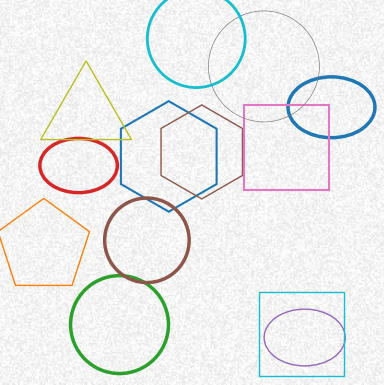[{"shape": "hexagon", "thickness": 1.5, "radius": 0.72, "center": [0.438, 0.594]}, {"shape": "oval", "thickness": 2.5, "radius": 0.56, "center": [0.861, 0.721]}, {"shape": "pentagon", "thickness": 1, "radius": 0.62, "center": [0.114, 0.36]}, {"shape": "circle", "thickness": 2.5, "radius": 0.64, "center": [0.31, 0.157]}, {"shape": "oval", "thickness": 2.5, "radius": 0.5, "center": [0.204, 0.57]}, {"shape": "oval", "thickness": 1, "radius": 0.53, "center": [0.791, 0.123]}, {"shape": "circle", "thickness": 2.5, "radius": 0.55, "center": [0.382, 0.376]}, {"shape": "hexagon", "thickness": 1, "radius": 0.61, "center": [0.524, 0.605]}, {"shape": "square", "thickness": 1.5, "radius": 0.55, "center": [0.745, 0.617]}, {"shape": "circle", "thickness": 0.5, "radius": 0.72, "center": [0.686, 0.828]}, {"shape": "triangle", "thickness": 1, "radius": 0.68, "center": [0.224, 0.706]}, {"shape": "circle", "thickness": 2, "radius": 0.64, "center": [0.51, 0.9]}, {"shape": "square", "thickness": 1, "radius": 0.55, "center": [0.783, 0.133]}]